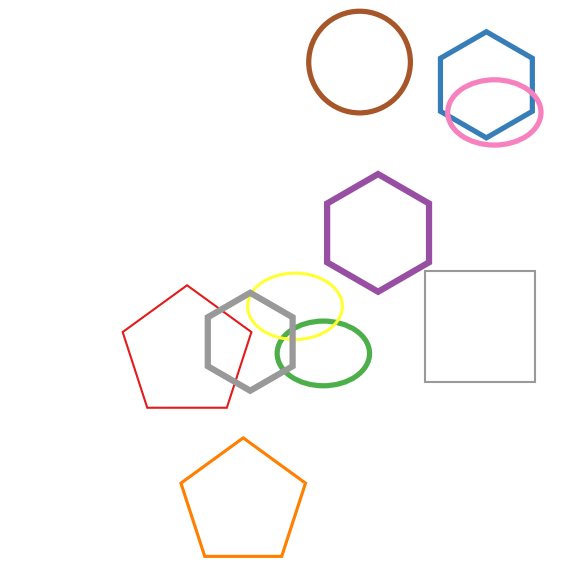[{"shape": "pentagon", "thickness": 1, "radius": 0.59, "center": [0.324, 0.388]}, {"shape": "hexagon", "thickness": 2.5, "radius": 0.46, "center": [0.842, 0.852]}, {"shape": "oval", "thickness": 2.5, "radius": 0.4, "center": [0.56, 0.387]}, {"shape": "hexagon", "thickness": 3, "radius": 0.51, "center": [0.655, 0.596]}, {"shape": "pentagon", "thickness": 1.5, "radius": 0.57, "center": [0.421, 0.127]}, {"shape": "oval", "thickness": 1.5, "radius": 0.41, "center": [0.511, 0.469]}, {"shape": "circle", "thickness": 2.5, "radius": 0.44, "center": [0.623, 0.892]}, {"shape": "oval", "thickness": 2.5, "radius": 0.4, "center": [0.856, 0.804]}, {"shape": "square", "thickness": 1, "radius": 0.48, "center": [0.831, 0.434]}, {"shape": "hexagon", "thickness": 3, "radius": 0.42, "center": [0.433, 0.407]}]